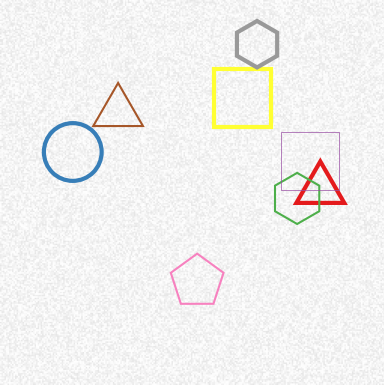[{"shape": "triangle", "thickness": 3, "radius": 0.36, "center": [0.832, 0.509]}, {"shape": "circle", "thickness": 3, "radius": 0.38, "center": [0.189, 0.605]}, {"shape": "hexagon", "thickness": 1.5, "radius": 0.33, "center": [0.772, 0.485]}, {"shape": "square", "thickness": 0.5, "radius": 0.38, "center": [0.805, 0.581]}, {"shape": "square", "thickness": 3, "radius": 0.37, "center": [0.63, 0.745]}, {"shape": "triangle", "thickness": 1.5, "radius": 0.37, "center": [0.307, 0.71]}, {"shape": "pentagon", "thickness": 1.5, "radius": 0.36, "center": [0.512, 0.269]}, {"shape": "hexagon", "thickness": 3, "radius": 0.3, "center": [0.668, 0.885]}]